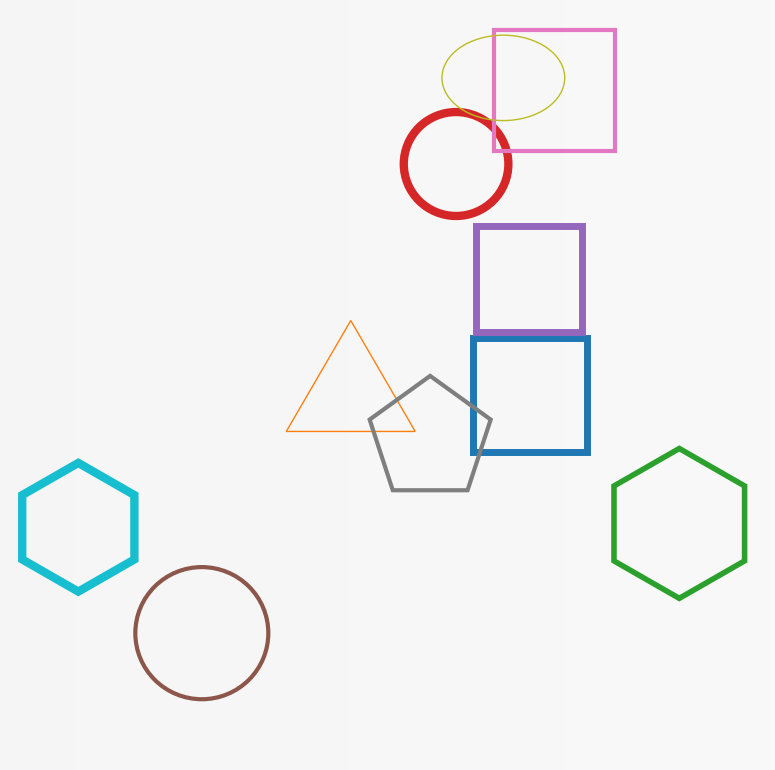[{"shape": "square", "thickness": 2.5, "radius": 0.37, "center": [0.684, 0.487]}, {"shape": "triangle", "thickness": 0.5, "radius": 0.48, "center": [0.453, 0.488]}, {"shape": "hexagon", "thickness": 2, "radius": 0.49, "center": [0.877, 0.32]}, {"shape": "circle", "thickness": 3, "radius": 0.34, "center": [0.588, 0.787]}, {"shape": "square", "thickness": 2.5, "radius": 0.34, "center": [0.682, 0.637]}, {"shape": "circle", "thickness": 1.5, "radius": 0.43, "center": [0.26, 0.178]}, {"shape": "square", "thickness": 1.5, "radius": 0.39, "center": [0.716, 0.882]}, {"shape": "pentagon", "thickness": 1.5, "radius": 0.41, "center": [0.555, 0.43]}, {"shape": "oval", "thickness": 0.5, "radius": 0.4, "center": [0.649, 0.899]}, {"shape": "hexagon", "thickness": 3, "radius": 0.42, "center": [0.101, 0.315]}]